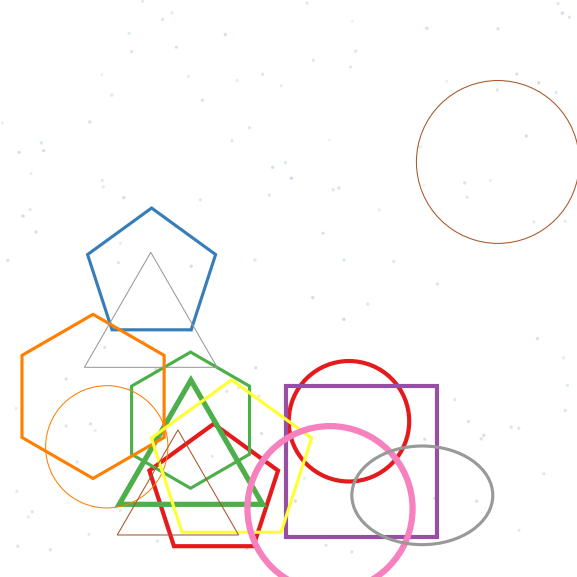[{"shape": "pentagon", "thickness": 2, "radius": 0.59, "center": [0.37, 0.148]}, {"shape": "circle", "thickness": 2, "radius": 0.52, "center": [0.604, 0.27]}, {"shape": "pentagon", "thickness": 1.5, "radius": 0.58, "center": [0.263, 0.522]}, {"shape": "triangle", "thickness": 2.5, "radius": 0.72, "center": [0.331, 0.198]}, {"shape": "hexagon", "thickness": 1.5, "radius": 0.59, "center": [0.33, 0.272]}, {"shape": "square", "thickness": 2, "radius": 0.65, "center": [0.625, 0.201]}, {"shape": "circle", "thickness": 0.5, "radius": 0.53, "center": [0.185, 0.225]}, {"shape": "hexagon", "thickness": 1.5, "radius": 0.71, "center": [0.161, 0.313]}, {"shape": "pentagon", "thickness": 1.5, "radius": 0.73, "center": [0.401, 0.196]}, {"shape": "triangle", "thickness": 0.5, "radius": 0.61, "center": [0.308, 0.133]}, {"shape": "circle", "thickness": 0.5, "radius": 0.71, "center": [0.862, 0.719]}, {"shape": "circle", "thickness": 3, "radius": 0.71, "center": [0.571, 0.118]}, {"shape": "oval", "thickness": 1.5, "radius": 0.61, "center": [0.731, 0.141]}, {"shape": "triangle", "thickness": 0.5, "radius": 0.66, "center": [0.261, 0.429]}]